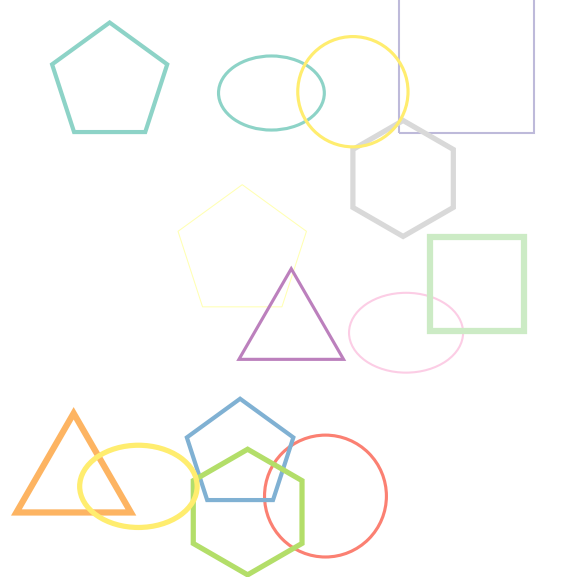[{"shape": "pentagon", "thickness": 2, "radius": 0.52, "center": [0.19, 0.855]}, {"shape": "oval", "thickness": 1.5, "radius": 0.46, "center": [0.47, 0.838]}, {"shape": "pentagon", "thickness": 0.5, "radius": 0.58, "center": [0.419, 0.562]}, {"shape": "square", "thickness": 1, "radius": 0.59, "center": [0.807, 0.886]}, {"shape": "circle", "thickness": 1.5, "radius": 0.53, "center": [0.564, 0.14]}, {"shape": "pentagon", "thickness": 2, "radius": 0.48, "center": [0.416, 0.212]}, {"shape": "triangle", "thickness": 3, "radius": 0.57, "center": [0.128, 0.169]}, {"shape": "hexagon", "thickness": 2.5, "radius": 0.54, "center": [0.429, 0.112]}, {"shape": "oval", "thickness": 1, "radius": 0.49, "center": [0.703, 0.423]}, {"shape": "hexagon", "thickness": 2.5, "radius": 0.5, "center": [0.698, 0.69]}, {"shape": "triangle", "thickness": 1.5, "radius": 0.52, "center": [0.504, 0.429]}, {"shape": "square", "thickness": 3, "radius": 0.41, "center": [0.826, 0.507]}, {"shape": "oval", "thickness": 2.5, "radius": 0.51, "center": [0.24, 0.157]}, {"shape": "circle", "thickness": 1.5, "radius": 0.48, "center": [0.611, 0.84]}]